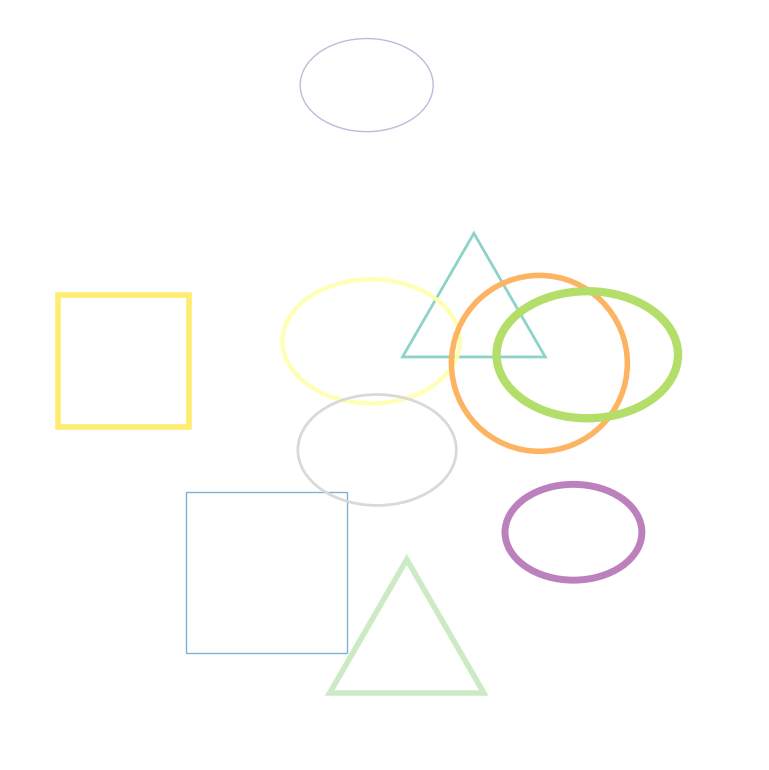[{"shape": "triangle", "thickness": 1, "radius": 0.54, "center": [0.615, 0.59]}, {"shape": "oval", "thickness": 1.5, "radius": 0.58, "center": [0.482, 0.557]}, {"shape": "oval", "thickness": 0.5, "radius": 0.43, "center": [0.476, 0.889]}, {"shape": "square", "thickness": 0.5, "radius": 0.52, "center": [0.346, 0.256]}, {"shape": "circle", "thickness": 2, "radius": 0.57, "center": [0.701, 0.528]}, {"shape": "oval", "thickness": 3, "radius": 0.59, "center": [0.763, 0.539]}, {"shape": "oval", "thickness": 1, "radius": 0.51, "center": [0.49, 0.416]}, {"shape": "oval", "thickness": 2.5, "radius": 0.44, "center": [0.745, 0.309]}, {"shape": "triangle", "thickness": 2, "radius": 0.58, "center": [0.528, 0.158]}, {"shape": "square", "thickness": 2, "radius": 0.43, "center": [0.16, 0.531]}]